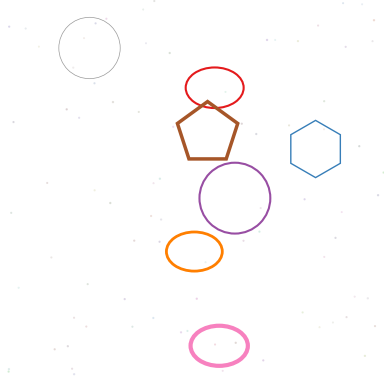[{"shape": "oval", "thickness": 1.5, "radius": 0.38, "center": [0.558, 0.772]}, {"shape": "hexagon", "thickness": 1, "radius": 0.37, "center": [0.82, 0.613]}, {"shape": "circle", "thickness": 1.5, "radius": 0.46, "center": [0.61, 0.485]}, {"shape": "oval", "thickness": 2, "radius": 0.36, "center": [0.505, 0.347]}, {"shape": "pentagon", "thickness": 2.5, "radius": 0.41, "center": [0.539, 0.654]}, {"shape": "oval", "thickness": 3, "radius": 0.37, "center": [0.569, 0.102]}, {"shape": "circle", "thickness": 0.5, "radius": 0.4, "center": [0.233, 0.875]}]